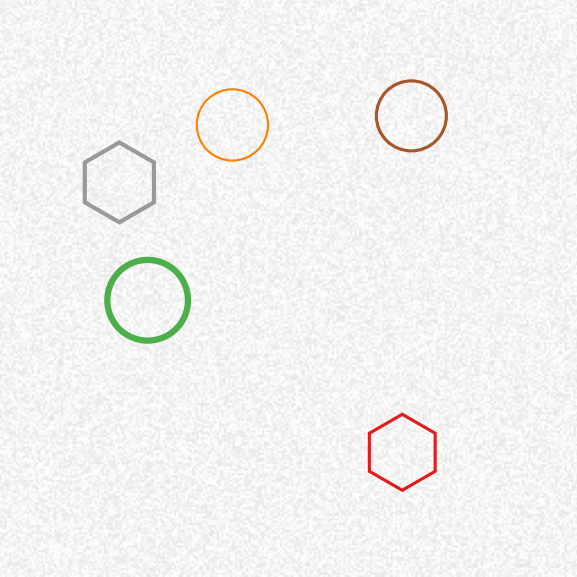[{"shape": "hexagon", "thickness": 1.5, "radius": 0.33, "center": [0.697, 0.216]}, {"shape": "circle", "thickness": 3, "radius": 0.35, "center": [0.256, 0.479]}, {"shape": "circle", "thickness": 1, "radius": 0.31, "center": [0.402, 0.783]}, {"shape": "circle", "thickness": 1.5, "radius": 0.3, "center": [0.712, 0.798]}, {"shape": "hexagon", "thickness": 2, "radius": 0.35, "center": [0.207, 0.683]}]